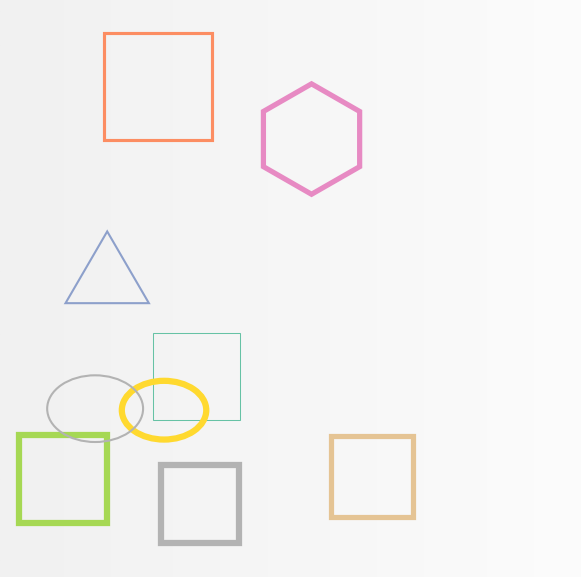[{"shape": "square", "thickness": 0.5, "radius": 0.37, "center": [0.338, 0.347]}, {"shape": "square", "thickness": 1.5, "radius": 0.46, "center": [0.272, 0.85]}, {"shape": "triangle", "thickness": 1, "radius": 0.41, "center": [0.184, 0.516]}, {"shape": "hexagon", "thickness": 2.5, "radius": 0.48, "center": [0.536, 0.758]}, {"shape": "square", "thickness": 3, "radius": 0.38, "center": [0.108, 0.17]}, {"shape": "oval", "thickness": 3, "radius": 0.36, "center": [0.282, 0.289]}, {"shape": "square", "thickness": 2.5, "radius": 0.35, "center": [0.64, 0.174]}, {"shape": "square", "thickness": 3, "radius": 0.34, "center": [0.344, 0.126]}, {"shape": "oval", "thickness": 1, "radius": 0.41, "center": [0.164, 0.291]}]